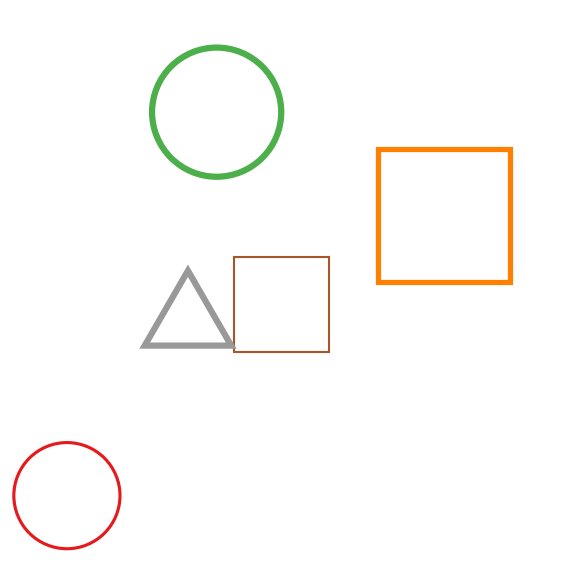[{"shape": "circle", "thickness": 1.5, "radius": 0.46, "center": [0.116, 0.141]}, {"shape": "circle", "thickness": 3, "radius": 0.56, "center": [0.375, 0.805]}, {"shape": "square", "thickness": 2.5, "radius": 0.57, "center": [0.768, 0.626]}, {"shape": "square", "thickness": 1, "radius": 0.41, "center": [0.487, 0.472]}, {"shape": "triangle", "thickness": 3, "radius": 0.43, "center": [0.325, 0.444]}]